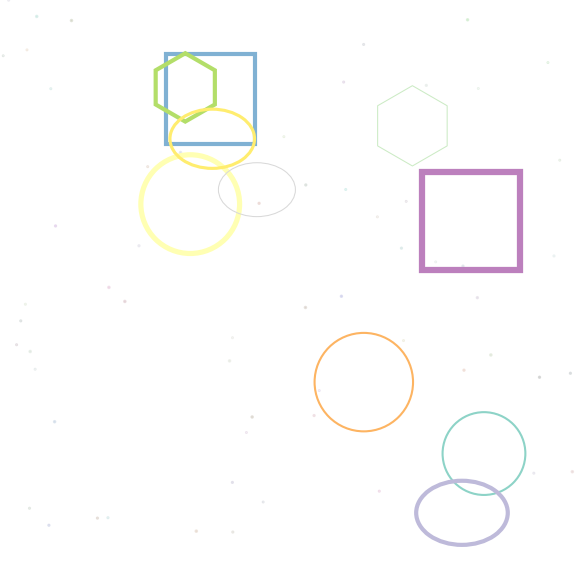[{"shape": "circle", "thickness": 1, "radius": 0.36, "center": [0.838, 0.214]}, {"shape": "circle", "thickness": 2.5, "radius": 0.43, "center": [0.329, 0.646]}, {"shape": "oval", "thickness": 2, "radius": 0.4, "center": [0.8, 0.111]}, {"shape": "square", "thickness": 2, "radius": 0.39, "center": [0.364, 0.827]}, {"shape": "circle", "thickness": 1, "radius": 0.43, "center": [0.63, 0.337]}, {"shape": "hexagon", "thickness": 2, "radius": 0.3, "center": [0.321, 0.848]}, {"shape": "oval", "thickness": 0.5, "radius": 0.33, "center": [0.445, 0.671]}, {"shape": "square", "thickness": 3, "radius": 0.42, "center": [0.815, 0.616]}, {"shape": "hexagon", "thickness": 0.5, "radius": 0.35, "center": [0.714, 0.781]}, {"shape": "oval", "thickness": 1.5, "radius": 0.37, "center": [0.368, 0.759]}]